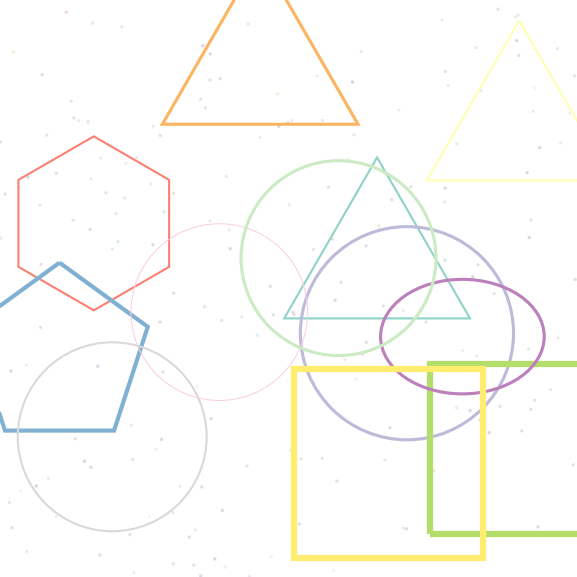[{"shape": "triangle", "thickness": 1, "radius": 0.93, "center": [0.653, 0.541]}, {"shape": "triangle", "thickness": 1, "radius": 0.92, "center": [0.899, 0.779]}, {"shape": "circle", "thickness": 1.5, "radius": 0.92, "center": [0.705, 0.422]}, {"shape": "hexagon", "thickness": 1, "radius": 0.75, "center": [0.162, 0.612]}, {"shape": "pentagon", "thickness": 2, "radius": 0.8, "center": [0.103, 0.384]}, {"shape": "triangle", "thickness": 1.5, "radius": 0.98, "center": [0.451, 0.882]}, {"shape": "square", "thickness": 3, "radius": 0.73, "center": [0.891, 0.222]}, {"shape": "circle", "thickness": 0.5, "radius": 0.77, "center": [0.38, 0.459]}, {"shape": "circle", "thickness": 1, "radius": 0.82, "center": [0.194, 0.243]}, {"shape": "oval", "thickness": 1.5, "radius": 0.71, "center": [0.801, 0.416]}, {"shape": "circle", "thickness": 1.5, "radius": 0.84, "center": [0.586, 0.552]}, {"shape": "square", "thickness": 3, "radius": 0.82, "center": [0.672, 0.197]}]